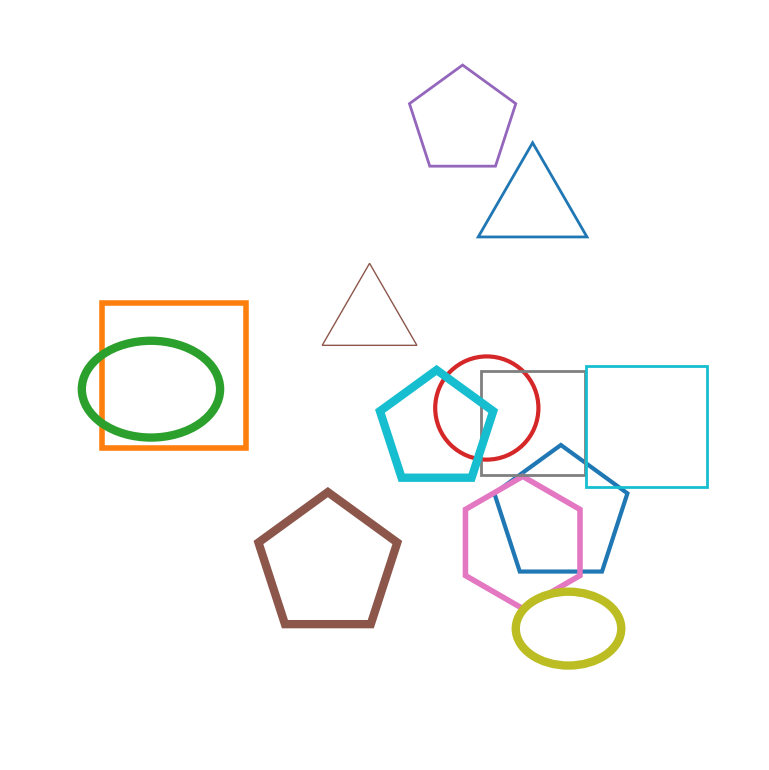[{"shape": "triangle", "thickness": 1, "radius": 0.41, "center": [0.692, 0.733]}, {"shape": "pentagon", "thickness": 1.5, "radius": 0.45, "center": [0.728, 0.331]}, {"shape": "square", "thickness": 2, "radius": 0.47, "center": [0.226, 0.513]}, {"shape": "oval", "thickness": 3, "radius": 0.45, "center": [0.196, 0.495]}, {"shape": "circle", "thickness": 1.5, "radius": 0.34, "center": [0.632, 0.47]}, {"shape": "pentagon", "thickness": 1, "radius": 0.36, "center": [0.601, 0.843]}, {"shape": "triangle", "thickness": 0.5, "radius": 0.35, "center": [0.48, 0.587]}, {"shape": "pentagon", "thickness": 3, "radius": 0.47, "center": [0.426, 0.266]}, {"shape": "hexagon", "thickness": 2, "radius": 0.43, "center": [0.679, 0.295]}, {"shape": "square", "thickness": 1, "radius": 0.34, "center": [0.692, 0.451]}, {"shape": "oval", "thickness": 3, "radius": 0.34, "center": [0.738, 0.184]}, {"shape": "square", "thickness": 1, "radius": 0.39, "center": [0.84, 0.446]}, {"shape": "pentagon", "thickness": 3, "radius": 0.39, "center": [0.567, 0.442]}]